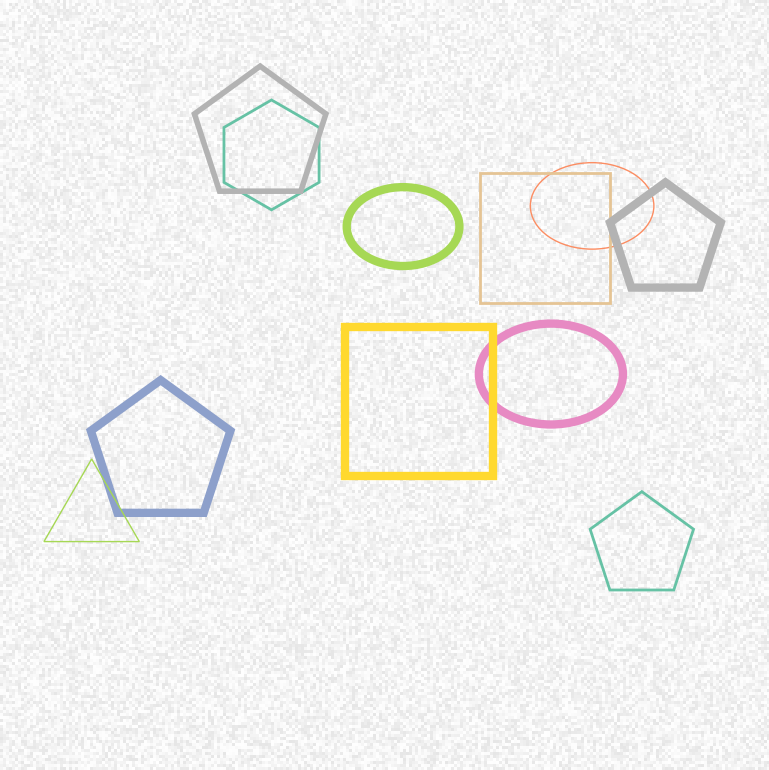[{"shape": "hexagon", "thickness": 1, "radius": 0.36, "center": [0.353, 0.799]}, {"shape": "pentagon", "thickness": 1, "radius": 0.35, "center": [0.834, 0.291]}, {"shape": "oval", "thickness": 0.5, "radius": 0.4, "center": [0.769, 0.733]}, {"shape": "pentagon", "thickness": 3, "radius": 0.48, "center": [0.209, 0.411]}, {"shape": "oval", "thickness": 3, "radius": 0.47, "center": [0.715, 0.514]}, {"shape": "triangle", "thickness": 0.5, "radius": 0.36, "center": [0.119, 0.332]}, {"shape": "oval", "thickness": 3, "radius": 0.37, "center": [0.523, 0.706]}, {"shape": "square", "thickness": 3, "radius": 0.48, "center": [0.544, 0.479]}, {"shape": "square", "thickness": 1, "radius": 0.42, "center": [0.707, 0.691]}, {"shape": "pentagon", "thickness": 3, "radius": 0.38, "center": [0.864, 0.688]}, {"shape": "pentagon", "thickness": 2, "radius": 0.45, "center": [0.338, 0.824]}]